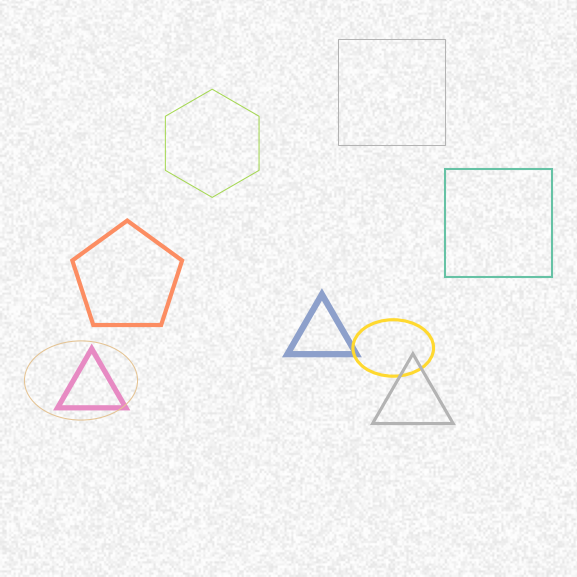[{"shape": "square", "thickness": 1, "radius": 0.47, "center": [0.863, 0.613]}, {"shape": "pentagon", "thickness": 2, "radius": 0.5, "center": [0.22, 0.517]}, {"shape": "triangle", "thickness": 3, "radius": 0.34, "center": [0.557, 0.42]}, {"shape": "triangle", "thickness": 2.5, "radius": 0.34, "center": [0.159, 0.327]}, {"shape": "hexagon", "thickness": 0.5, "radius": 0.47, "center": [0.367, 0.751]}, {"shape": "oval", "thickness": 1.5, "radius": 0.35, "center": [0.681, 0.397]}, {"shape": "oval", "thickness": 0.5, "radius": 0.49, "center": [0.14, 0.34]}, {"shape": "square", "thickness": 0.5, "radius": 0.46, "center": [0.678, 0.84]}, {"shape": "triangle", "thickness": 1.5, "radius": 0.4, "center": [0.715, 0.306]}]